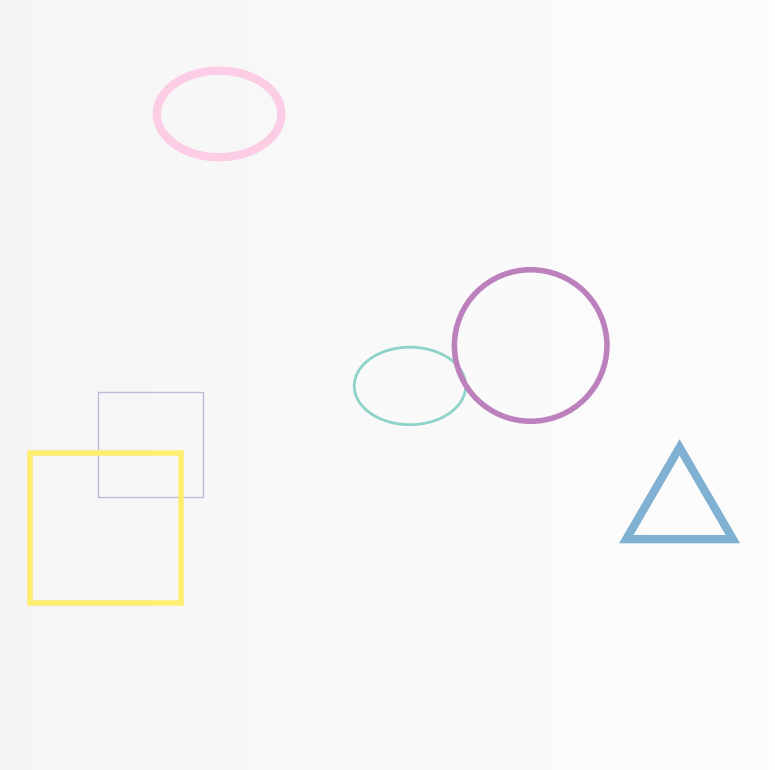[{"shape": "oval", "thickness": 1, "radius": 0.36, "center": [0.529, 0.499]}, {"shape": "square", "thickness": 0.5, "radius": 0.34, "center": [0.194, 0.423]}, {"shape": "triangle", "thickness": 3, "radius": 0.4, "center": [0.877, 0.34]}, {"shape": "oval", "thickness": 3, "radius": 0.4, "center": [0.283, 0.852]}, {"shape": "circle", "thickness": 2, "radius": 0.49, "center": [0.685, 0.551]}, {"shape": "square", "thickness": 2, "radius": 0.48, "center": [0.136, 0.314]}]